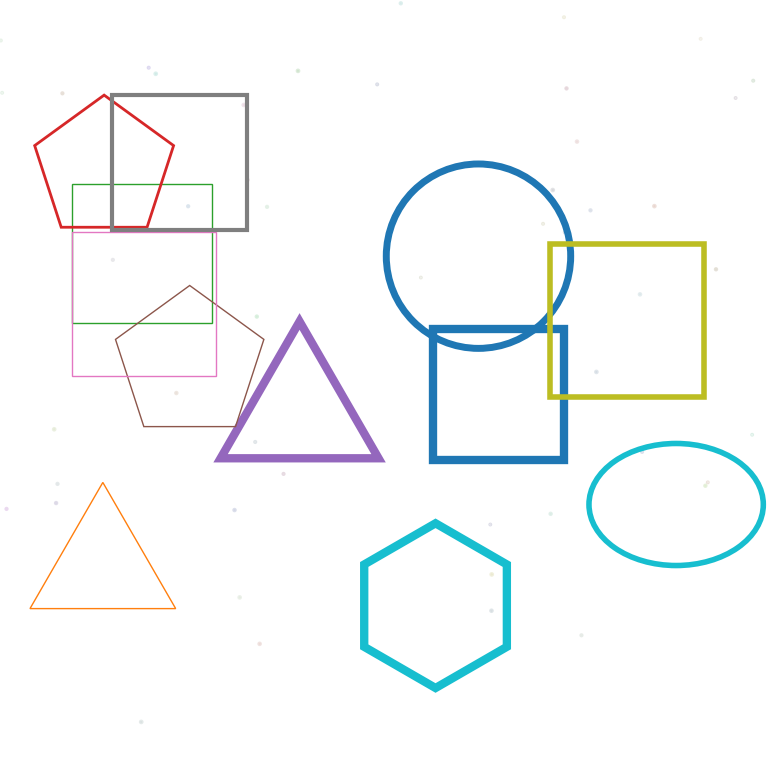[{"shape": "circle", "thickness": 2.5, "radius": 0.6, "center": [0.621, 0.667]}, {"shape": "square", "thickness": 3, "radius": 0.43, "center": [0.647, 0.488]}, {"shape": "triangle", "thickness": 0.5, "radius": 0.55, "center": [0.134, 0.264]}, {"shape": "square", "thickness": 0.5, "radius": 0.45, "center": [0.185, 0.671]}, {"shape": "pentagon", "thickness": 1, "radius": 0.47, "center": [0.135, 0.782]}, {"shape": "triangle", "thickness": 3, "radius": 0.59, "center": [0.389, 0.464]}, {"shape": "pentagon", "thickness": 0.5, "radius": 0.51, "center": [0.246, 0.528]}, {"shape": "square", "thickness": 0.5, "radius": 0.47, "center": [0.187, 0.605]}, {"shape": "square", "thickness": 1.5, "radius": 0.44, "center": [0.233, 0.789]}, {"shape": "square", "thickness": 2, "radius": 0.5, "center": [0.814, 0.584]}, {"shape": "hexagon", "thickness": 3, "radius": 0.53, "center": [0.566, 0.213]}, {"shape": "oval", "thickness": 2, "radius": 0.57, "center": [0.878, 0.345]}]